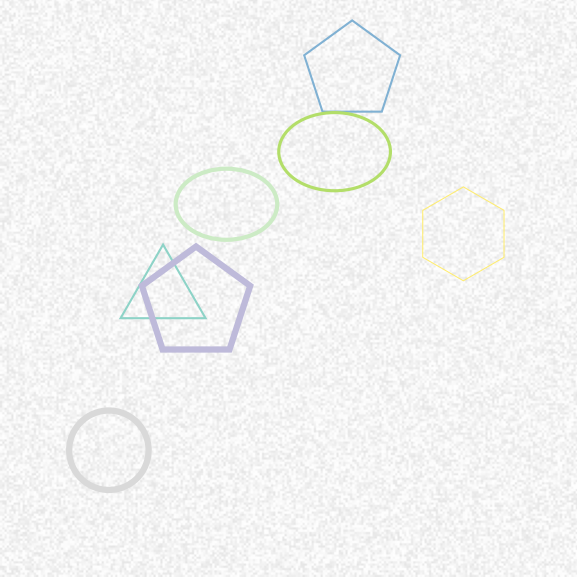[{"shape": "triangle", "thickness": 1, "radius": 0.42, "center": [0.282, 0.491]}, {"shape": "pentagon", "thickness": 3, "radius": 0.49, "center": [0.339, 0.474]}, {"shape": "pentagon", "thickness": 1, "radius": 0.44, "center": [0.61, 0.876]}, {"shape": "oval", "thickness": 1.5, "radius": 0.48, "center": [0.579, 0.736]}, {"shape": "circle", "thickness": 3, "radius": 0.34, "center": [0.189, 0.22]}, {"shape": "oval", "thickness": 2, "radius": 0.44, "center": [0.392, 0.645]}, {"shape": "hexagon", "thickness": 0.5, "radius": 0.41, "center": [0.802, 0.594]}]